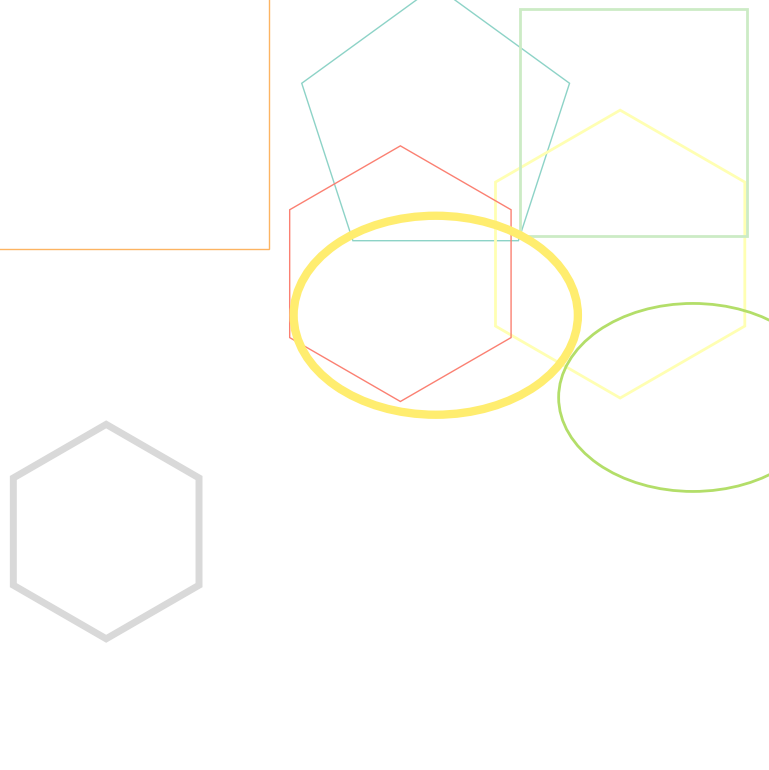[{"shape": "pentagon", "thickness": 0.5, "radius": 0.91, "center": [0.566, 0.835]}, {"shape": "hexagon", "thickness": 1, "radius": 0.93, "center": [0.805, 0.67]}, {"shape": "hexagon", "thickness": 0.5, "radius": 0.83, "center": [0.52, 0.645]}, {"shape": "square", "thickness": 0.5, "radius": 0.96, "center": [0.158, 0.868]}, {"shape": "oval", "thickness": 1, "radius": 0.87, "center": [0.9, 0.484]}, {"shape": "hexagon", "thickness": 2.5, "radius": 0.7, "center": [0.138, 0.31]}, {"shape": "square", "thickness": 1, "radius": 0.74, "center": [0.823, 0.841]}, {"shape": "oval", "thickness": 3, "radius": 0.92, "center": [0.566, 0.591]}]